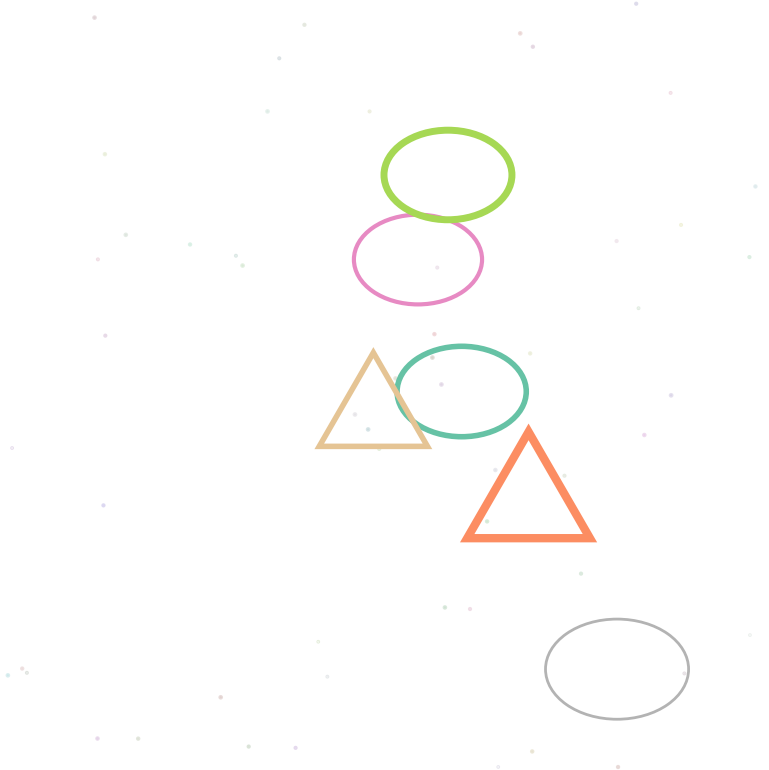[{"shape": "oval", "thickness": 2, "radius": 0.42, "center": [0.6, 0.492]}, {"shape": "triangle", "thickness": 3, "radius": 0.46, "center": [0.686, 0.347]}, {"shape": "oval", "thickness": 1.5, "radius": 0.42, "center": [0.543, 0.663]}, {"shape": "oval", "thickness": 2.5, "radius": 0.42, "center": [0.582, 0.773]}, {"shape": "triangle", "thickness": 2, "radius": 0.41, "center": [0.485, 0.461]}, {"shape": "oval", "thickness": 1, "radius": 0.46, "center": [0.801, 0.131]}]